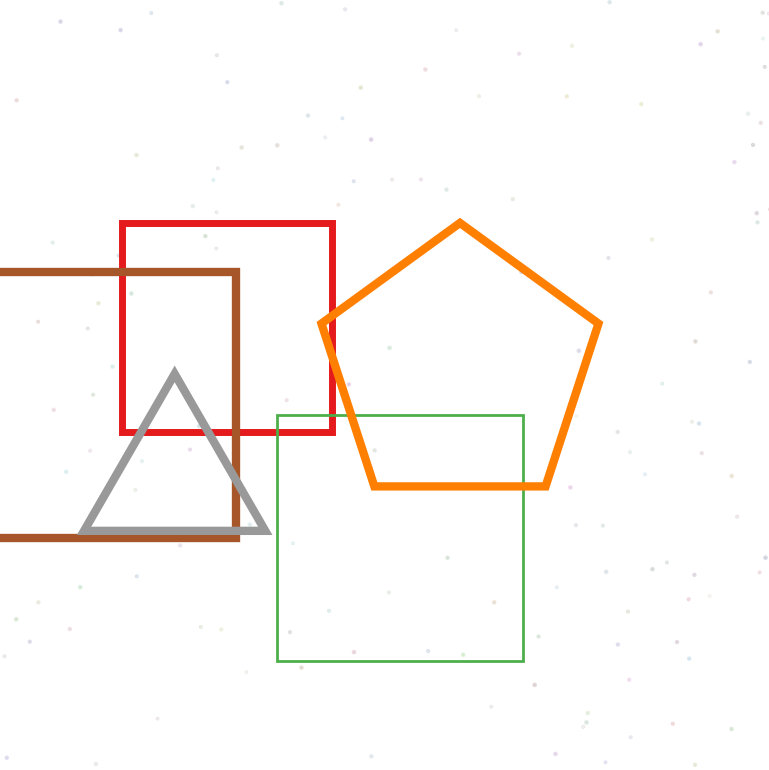[{"shape": "square", "thickness": 2.5, "radius": 0.68, "center": [0.295, 0.574]}, {"shape": "square", "thickness": 1, "radius": 0.8, "center": [0.519, 0.301]}, {"shape": "pentagon", "thickness": 3, "radius": 0.95, "center": [0.597, 0.521]}, {"shape": "square", "thickness": 3, "radius": 0.86, "center": [0.133, 0.474]}, {"shape": "triangle", "thickness": 3, "radius": 0.68, "center": [0.227, 0.379]}]